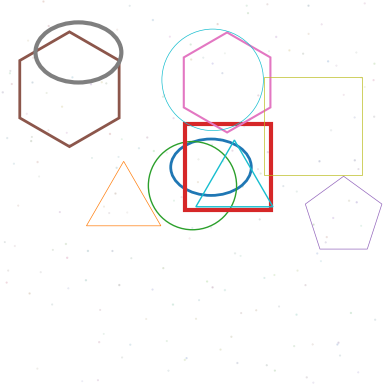[{"shape": "oval", "thickness": 2, "radius": 0.52, "center": [0.548, 0.566]}, {"shape": "triangle", "thickness": 0.5, "radius": 0.56, "center": [0.321, 0.469]}, {"shape": "circle", "thickness": 1, "radius": 0.57, "center": [0.5, 0.518]}, {"shape": "square", "thickness": 3, "radius": 0.56, "center": [0.593, 0.567]}, {"shape": "pentagon", "thickness": 0.5, "radius": 0.52, "center": [0.892, 0.438]}, {"shape": "hexagon", "thickness": 2, "radius": 0.75, "center": [0.18, 0.768]}, {"shape": "hexagon", "thickness": 1.5, "radius": 0.65, "center": [0.59, 0.786]}, {"shape": "oval", "thickness": 3, "radius": 0.56, "center": [0.204, 0.864]}, {"shape": "square", "thickness": 0.5, "radius": 0.64, "center": [0.812, 0.674]}, {"shape": "triangle", "thickness": 1, "radius": 0.58, "center": [0.609, 0.521]}, {"shape": "circle", "thickness": 0.5, "radius": 0.66, "center": [0.552, 0.793]}]